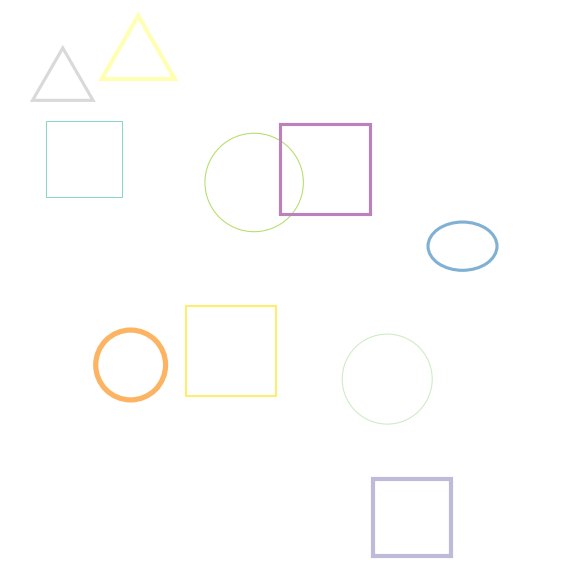[{"shape": "square", "thickness": 0.5, "radius": 0.33, "center": [0.145, 0.724]}, {"shape": "triangle", "thickness": 2, "radius": 0.37, "center": [0.239, 0.899]}, {"shape": "square", "thickness": 2, "radius": 0.34, "center": [0.714, 0.103]}, {"shape": "oval", "thickness": 1.5, "radius": 0.3, "center": [0.801, 0.573]}, {"shape": "circle", "thickness": 2.5, "radius": 0.3, "center": [0.226, 0.367]}, {"shape": "circle", "thickness": 0.5, "radius": 0.43, "center": [0.44, 0.683]}, {"shape": "triangle", "thickness": 1.5, "radius": 0.3, "center": [0.109, 0.856]}, {"shape": "square", "thickness": 1.5, "radius": 0.39, "center": [0.563, 0.706]}, {"shape": "circle", "thickness": 0.5, "radius": 0.39, "center": [0.67, 0.343]}, {"shape": "square", "thickness": 1, "radius": 0.39, "center": [0.4, 0.392]}]